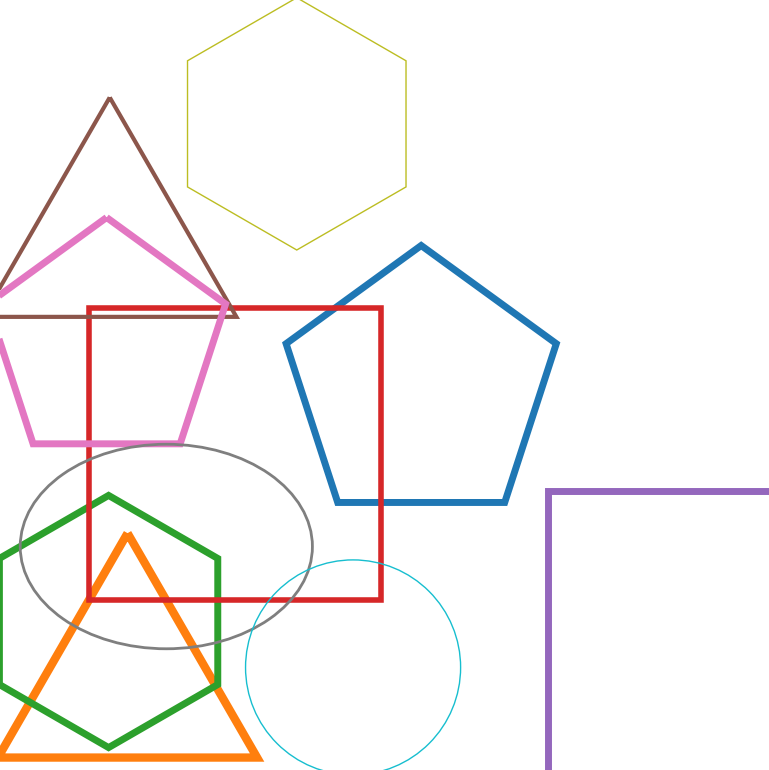[{"shape": "pentagon", "thickness": 2.5, "radius": 0.92, "center": [0.547, 0.497]}, {"shape": "triangle", "thickness": 3, "radius": 0.97, "center": [0.166, 0.113]}, {"shape": "hexagon", "thickness": 2.5, "radius": 0.82, "center": [0.141, 0.193]}, {"shape": "square", "thickness": 2, "radius": 0.95, "center": [0.305, 0.411]}, {"shape": "square", "thickness": 2.5, "radius": 0.93, "center": [0.897, 0.177]}, {"shape": "triangle", "thickness": 1.5, "radius": 0.95, "center": [0.143, 0.683]}, {"shape": "pentagon", "thickness": 2.5, "radius": 0.81, "center": [0.138, 0.555]}, {"shape": "oval", "thickness": 1, "radius": 0.95, "center": [0.216, 0.29]}, {"shape": "hexagon", "thickness": 0.5, "radius": 0.82, "center": [0.385, 0.839]}, {"shape": "circle", "thickness": 0.5, "radius": 0.7, "center": [0.459, 0.133]}]